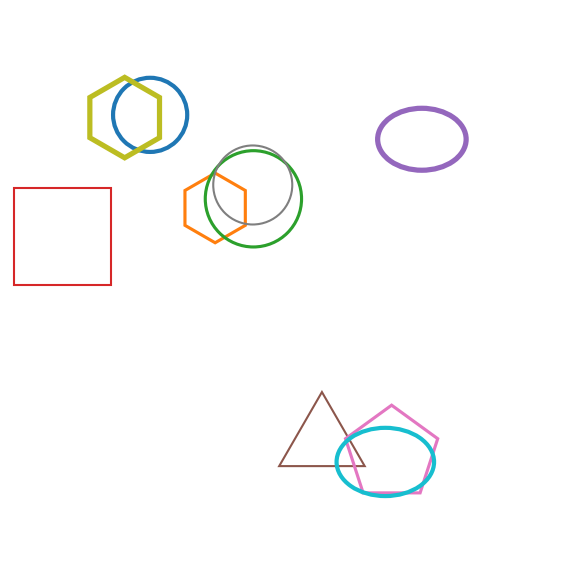[{"shape": "circle", "thickness": 2, "radius": 0.32, "center": [0.26, 0.8]}, {"shape": "hexagon", "thickness": 1.5, "radius": 0.3, "center": [0.373, 0.639]}, {"shape": "circle", "thickness": 1.5, "radius": 0.42, "center": [0.439, 0.655]}, {"shape": "square", "thickness": 1, "radius": 0.42, "center": [0.108, 0.59]}, {"shape": "oval", "thickness": 2.5, "radius": 0.38, "center": [0.731, 0.758]}, {"shape": "triangle", "thickness": 1, "radius": 0.43, "center": [0.557, 0.235]}, {"shape": "pentagon", "thickness": 1.5, "radius": 0.42, "center": [0.678, 0.214]}, {"shape": "circle", "thickness": 1, "radius": 0.34, "center": [0.438, 0.679]}, {"shape": "hexagon", "thickness": 2.5, "radius": 0.35, "center": [0.216, 0.796]}, {"shape": "oval", "thickness": 2, "radius": 0.42, "center": [0.667, 0.199]}]